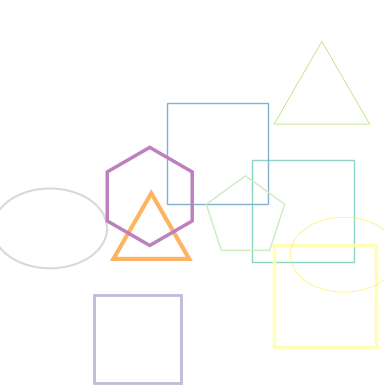[{"shape": "square", "thickness": 1, "radius": 0.66, "center": [0.787, 0.452]}, {"shape": "square", "thickness": 2.5, "radius": 0.66, "center": [0.845, 0.231]}, {"shape": "square", "thickness": 2, "radius": 0.57, "center": [0.358, 0.12]}, {"shape": "square", "thickness": 1, "radius": 0.66, "center": [0.566, 0.601]}, {"shape": "triangle", "thickness": 3, "radius": 0.57, "center": [0.393, 0.384]}, {"shape": "triangle", "thickness": 0.5, "radius": 0.72, "center": [0.836, 0.749]}, {"shape": "oval", "thickness": 1.5, "radius": 0.74, "center": [0.13, 0.407]}, {"shape": "hexagon", "thickness": 2.5, "radius": 0.64, "center": [0.389, 0.49]}, {"shape": "pentagon", "thickness": 1, "radius": 0.53, "center": [0.638, 0.436]}, {"shape": "oval", "thickness": 0.5, "radius": 0.7, "center": [0.893, 0.338]}]